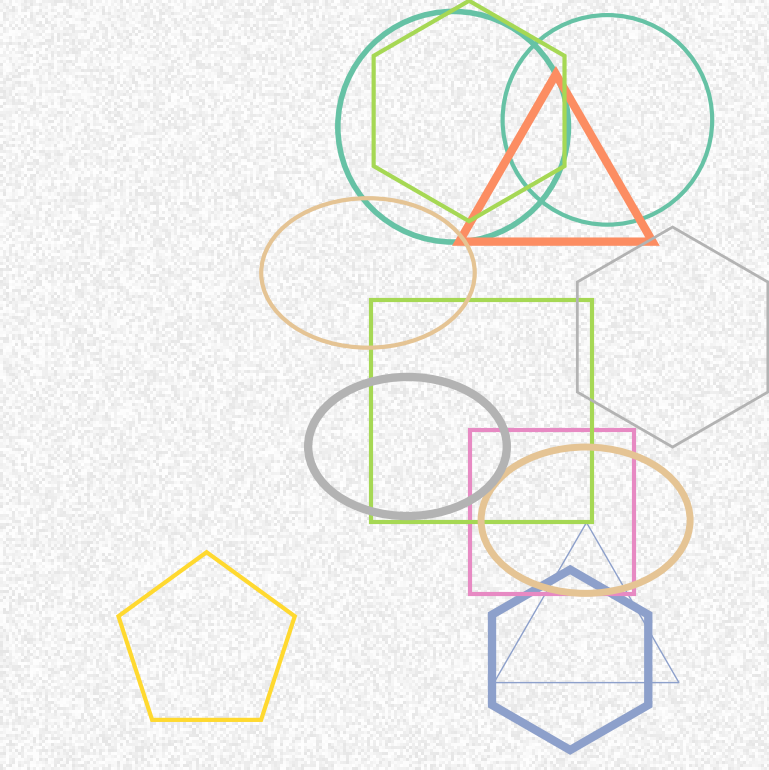[{"shape": "circle", "thickness": 1.5, "radius": 0.68, "center": [0.789, 0.844]}, {"shape": "circle", "thickness": 2, "radius": 0.75, "center": [0.588, 0.835]}, {"shape": "triangle", "thickness": 3, "radius": 0.72, "center": [0.722, 0.759]}, {"shape": "hexagon", "thickness": 3, "radius": 0.59, "center": [0.74, 0.143]}, {"shape": "triangle", "thickness": 0.5, "radius": 0.69, "center": [0.762, 0.183]}, {"shape": "square", "thickness": 1.5, "radius": 0.53, "center": [0.717, 0.335]}, {"shape": "hexagon", "thickness": 1.5, "radius": 0.72, "center": [0.609, 0.856]}, {"shape": "square", "thickness": 1.5, "radius": 0.72, "center": [0.625, 0.466]}, {"shape": "pentagon", "thickness": 1.5, "radius": 0.6, "center": [0.268, 0.162]}, {"shape": "oval", "thickness": 2.5, "radius": 0.68, "center": [0.761, 0.324]}, {"shape": "oval", "thickness": 1.5, "radius": 0.69, "center": [0.478, 0.646]}, {"shape": "hexagon", "thickness": 1, "radius": 0.71, "center": [0.873, 0.562]}, {"shape": "oval", "thickness": 3, "radius": 0.65, "center": [0.529, 0.42]}]